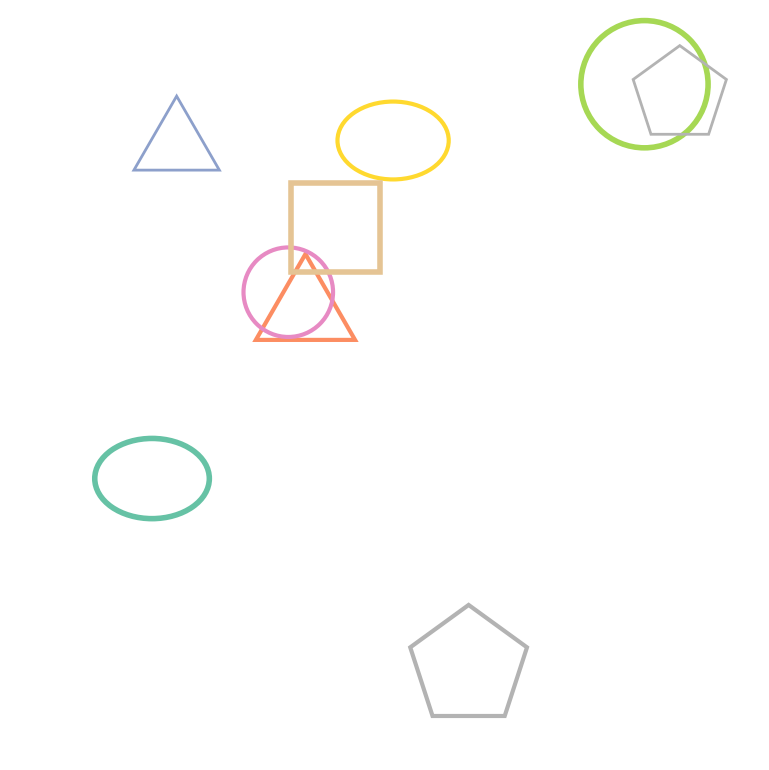[{"shape": "oval", "thickness": 2, "radius": 0.37, "center": [0.197, 0.379]}, {"shape": "triangle", "thickness": 1.5, "radius": 0.37, "center": [0.397, 0.596]}, {"shape": "triangle", "thickness": 1, "radius": 0.32, "center": [0.229, 0.811]}, {"shape": "circle", "thickness": 1.5, "radius": 0.29, "center": [0.374, 0.621]}, {"shape": "circle", "thickness": 2, "radius": 0.41, "center": [0.837, 0.891]}, {"shape": "oval", "thickness": 1.5, "radius": 0.36, "center": [0.511, 0.818]}, {"shape": "square", "thickness": 2, "radius": 0.29, "center": [0.435, 0.704]}, {"shape": "pentagon", "thickness": 1.5, "radius": 0.4, "center": [0.609, 0.135]}, {"shape": "pentagon", "thickness": 1, "radius": 0.32, "center": [0.883, 0.877]}]